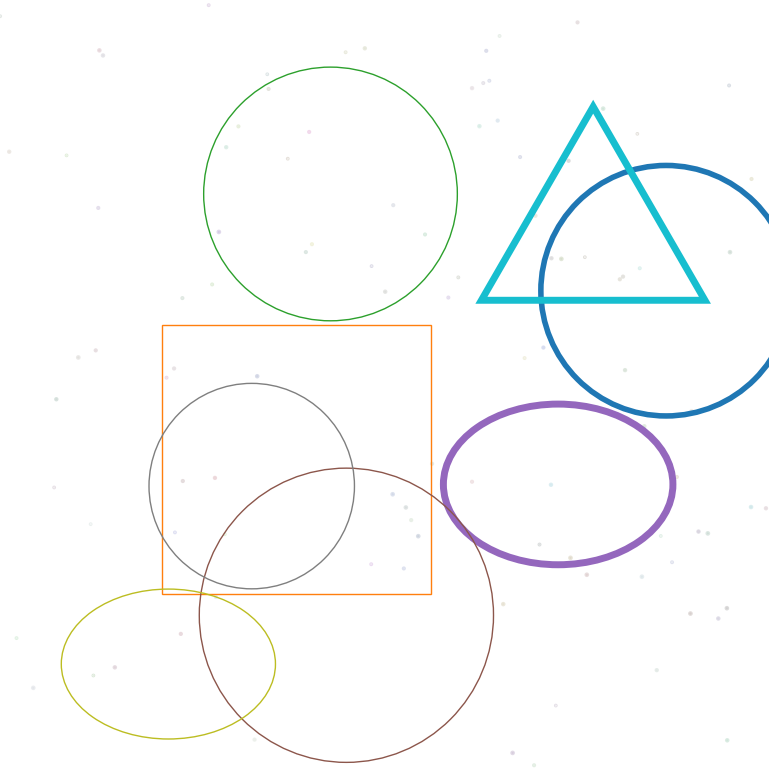[{"shape": "circle", "thickness": 2, "radius": 0.81, "center": [0.865, 0.622]}, {"shape": "square", "thickness": 0.5, "radius": 0.87, "center": [0.386, 0.403]}, {"shape": "circle", "thickness": 0.5, "radius": 0.82, "center": [0.429, 0.748]}, {"shape": "oval", "thickness": 2.5, "radius": 0.75, "center": [0.725, 0.371]}, {"shape": "circle", "thickness": 0.5, "radius": 0.96, "center": [0.45, 0.201]}, {"shape": "circle", "thickness": 0.5, "radius": 0.67, "center": [0.327, 0.369]}, {"shape": "oval", "thickness": 0.5, "radius": 0.7, "center": [0.219, 0.138]}, {"shape": "triangle", "thickness": 2.5, "radius": 0.84, "center": [0.77, 0.694]}]